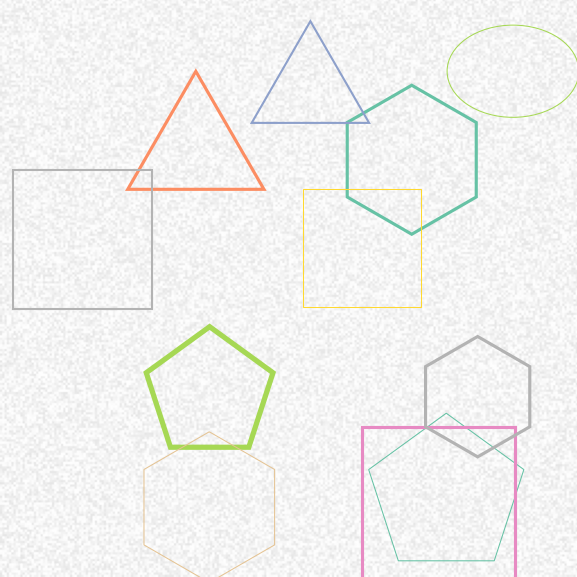[{"shape": "hexagon", "thickness": 1.5, "radius": 0.64, "center": [0.713, 0.723]}, {"shape": "pentagon", "thickness": 0.5, "radius": 0.71, "center": [0.773, 0.142]}, {"shape": "triangle", "thickness": 1.5, "radius": 0.68, "center": [0.339, 0.739]}, {"shape": "triangle", "thickness": 1, "radius": 0.59, "center": [0.537, 0.845]}, {"shape": "square", "thickness": 1.5, "radius": 0.66, "center": [0.759, 0.127]}, {"shape": "pentagon", "thickness": 2.5, "radius": 0.58, "center": [0.363, 0.318]}, {"shape": "oval", "thickness": 0.5, "radius": 0.57, "center": [0.888, 0.876]}, {"shape": "square", "thickness": 0.5, "radius": 0.51, "center": [0.628, 0.569]}, {"shape": "hexagon", "thickness": 0.5, "radius": 0.65, "center": [0.362, 0.121]}, {"shape": "hexagon", "thickness": 1.5, "radius": 0.52, "center": [0.827, 0.312]}, {"shape": "square", "thickness": 1, "radius": 0.6, "center": [0.143, 0.585]}]